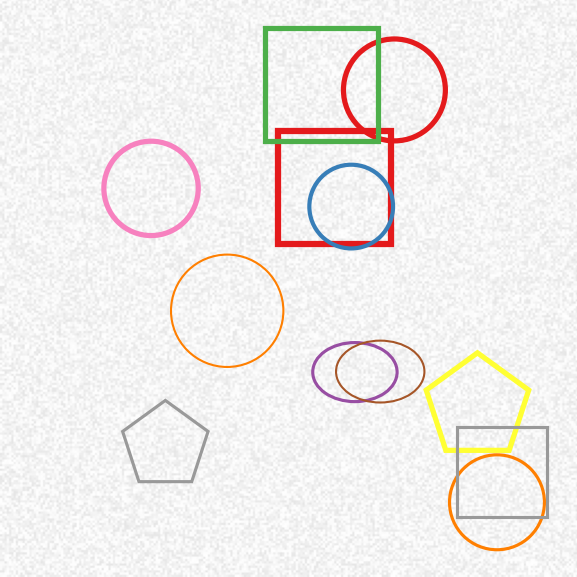[{"shape": "circle", "thickness": 2.5, "radius": 0.44, "center": [0.683, 0.843]}, {"shape": "square", "thickness": 3, "radius": 0.49, "center": [0.58, 0.675]}, {"shape": "circle", "thickness": 2, "radius": 0.36, "center": [0.608, 0.641]}, {"shape": "square", "thickness": 2.5, "radius": 0.49, "center": [0.557, 0.853]}, {"shape": "oval", "thickness": 1.5, "radius": 0.37, "center": [0.615, 0.355]}, {"shape": "circle", "thickness": 1.5, "radius": 0.41, "center": [0.861, 0.129]}, {"shape": "circle", "thickness": 1, "radius": 0.49, "center": [0.393, 0.461]}, {"shape": "pentagon", "thickness": 2.5, "radius": 0.47, "center": [0.827, 0.295]}, {"shape": "oval", "thickness": 1, "radius": 0.38, "center": [0.658, 0.356]}, {"shape": "circle", "thickness": 2.5, "radius": 0.41, "center": [0.262, 0.673]}, {"shape": "square", "thickness": 1.5, "radius": 0.39, "center": [0.87, 0.182]}, {"shape": "pentagon", "thickness": 1.5, "radius": 0.39, "center": [0.286, 0.228]}]